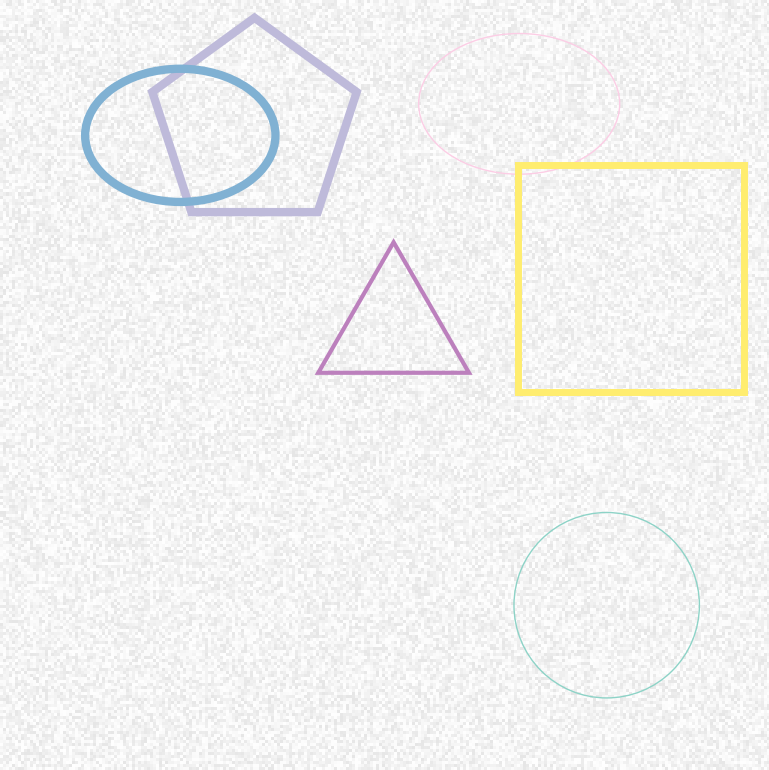[{"shape": "circle", "thickness": 0.5, "radius": 0.6, "center": [0.788, 0.214]}, {"shape": "pentagon", "thickness": 3, "radius": 0.7, "center": [0.331, 0.837]}, {"shape": "oval", "thickness": 3, "radius": 0.62, "center": [0.234, 0.824]}, {"shape": "oval", "thickness": 0.5, "radius": 0.65, "center": [0.674, 0.865]}, {"shape": "triangle", "thickness": 1.5, "radius": 0.56, "center": [0.511, 0.572]}, {"shape": "square", "thickness": 2.5, "radius": 0.73, "center": [0.82, 0.638]}]